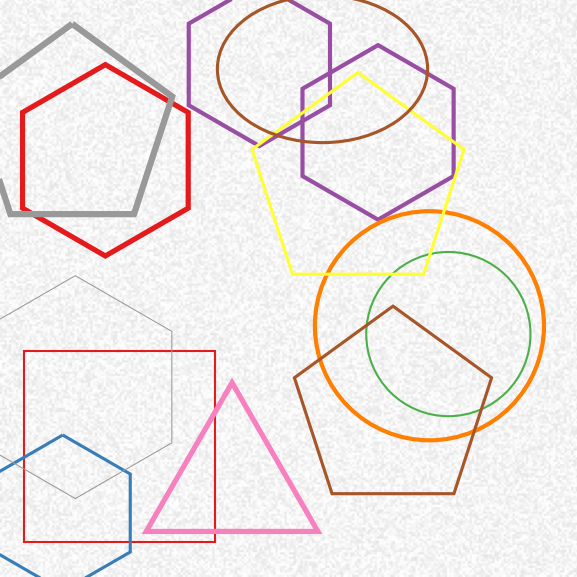[{"shape": "hexagon", "thickness": 2.5, "radius": 0.83, "center": [0.182, 0.722]}, {"shape": "square", "thickness": 1, "radius": 0.83, "center": [0.207, 0.226]}, {"shape": "hexagon", "thickness": 1.5, "radius": 0.68, "center": [0.109, 0.111]}, {"shape": "circle", "thickness": 1, "radius": 0.71, "center": [0.776, 0.421]}, {"shape": "hexagon", "thickness": 2, "radius": 0.76, "center": [0.655, 0.77]}, {"shape": "hexagon", "thickness": 2, "radius": 0.71, "center": [0.449, 0.888]}, {"shape": "circle", "thickness": 2, "radius": 0.99, "center": [0.744, 0.435]}, {"shape": "pentagon", "thickness": 1.5, "radius": 0.97, "center": [0.62, 0.681]}, {"shape": "pentagon", "thickness": 1.5, "radius": 0.9, "center": [0.681, 0.289]}, {"shape": "oval", "thickness": 1.5, "radius": 0.91, "center": [0.558, 0.88]}, {"shape": "triangle", "thickness": 2.5, "radius": 0.86, "center": [0.402, 0.165]}, {"shape": "hexagon", "thickness": 0.5, "radius": 0.97, "center": [0.13, 0.329]}, {"shape": "pentagon", "thickness": 3, "radius": 0.91, "center": [0.125, 0.776]}]